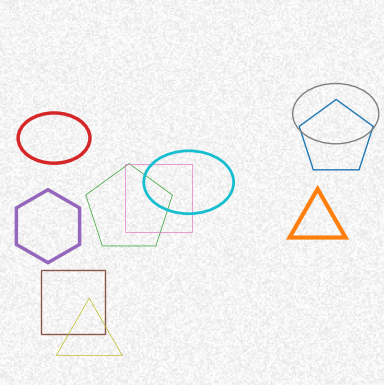[{"shape": "pentagon", "thickness": 1, "radius": 0.5, "center": [0.873, 0.641]}, {"shape": "triangle", "thickness": 3, "radius": 0.42, "center": [0.825, 0.425]}, {"shape": "pentagon", "thickness": 0.5, "radius": 0.59, "center": [0.335, 0.457]}, {"shape": "oval", "thickness": 2.5, "radius": 0.47, "center": [0.14, 0.641]}, {"shape": "hexagon", "thickness": 2.5, "radius": 0.47, "center": [0.125, 0.412]}, {"shape": "square", "thickness": 1, "radius": 0.42, "center": [0.189, 0.215]}, {"shape": "square", "thickness": 0.5, "radius": 0.44, "center": [0.412, 0.486]}, {"shape": "oval", "thickness": 1, "radius": 0.56, "center": [0.872, 0.705]}, {"shape": "triangle", "thickness": 0.5, "radius": 0.5, "center": [0.232, 0.126]}, {"shape": "oval", "thickness": 2, "radius": 0.58, "center": [0.49, 0.527]}]